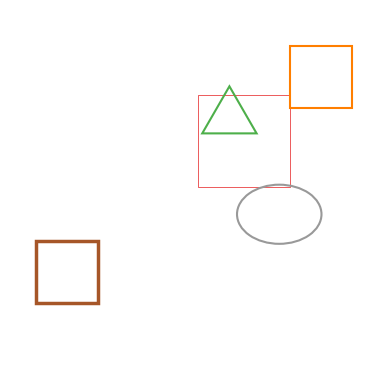[{"shape": "square", "thickness": 0.5, "radius": 0.6, "center": [0.634, 0.634]}, {"shape": "triangle", "thickness": 1.5, "radius": 0.41, "center": [0.596, 0.694]}, {"shape": "square", "thickness": 1.5, "radius": 0.4, "center": [0.835, 0.8]}, {"shape": "square", "thickness": 2.5, "radius": 0.4, "center": [0.173, 0.293]}, {"shape": "oval", "thickness": 1.5, "radius": 0.55, "center": [0.725, 0.443]}]